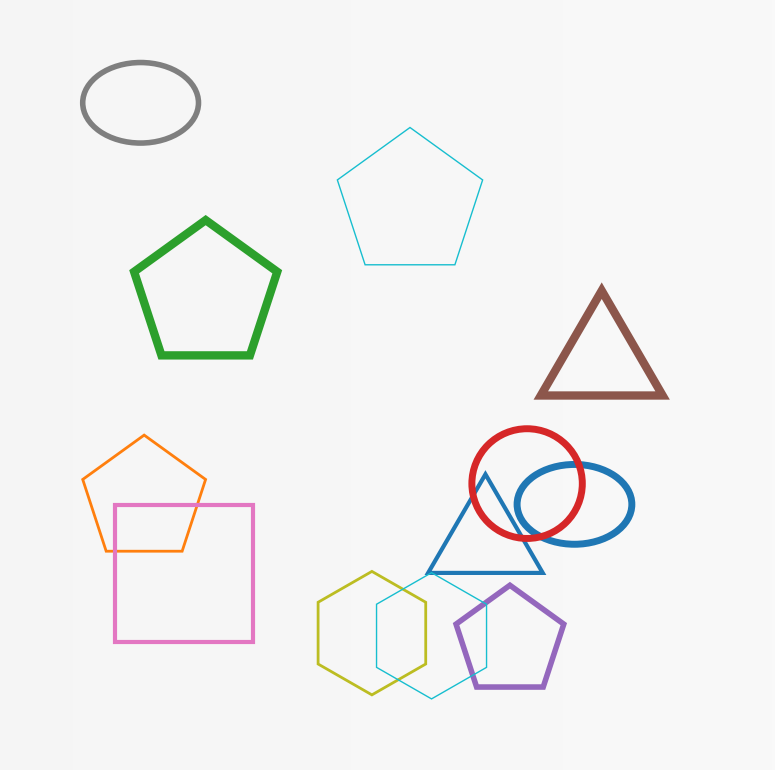[{"shape": "oval", "thickness": 2.5, "radius": 0.37, "center": [0.741, 0.345]}, {"shape": "triangle", "thickness": 1.5, "radius": 0.43, "center": [0.626, 0.299]}, {"shape": "pentagon", "thickness": 1, "radius": 0.42, "center": [0.186, 0.352]}, {"shape": "pentagon", "thickness": 3, "radius": 0.49, "center": [0.265, 0.617]}, {"shape": "circle", "thickness": 2.5, "radius": 0.36, "center": [0.68, 0.372]}, {"shape": "pentagon", "thickness": 2, "radius": 0.37, "center": [0.658, 0.167]}, {"shape": "triangle", "thickness": 3, "radius": 0.45, "center": [0.776, 0.532]}, {"shape": "square", "thickness": 1.5, "radius": 0.45, "center": [0.238, 0.255]}, {"shape": "oval", "thickness": 2, "radius": 0.37, "center": [0.181, 0.867]}, {"shape": "hexagon", "thickness": 1, "radius": 0.4, "center": [0.48, 0.178]}, {"shape": "pentagon", "thickness": 0.5, "radius": 0.49, "center": [0.529, 0.736]}, {"shape": "hexagon", "thickness": 0.5, "radius": 0.41, "center": [0.557, 0.174]}]